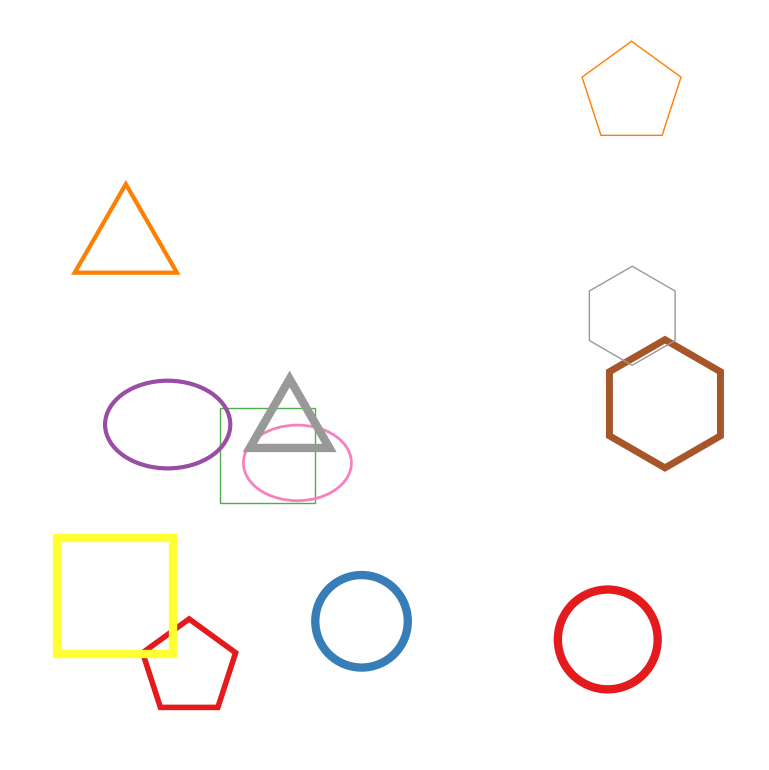[{"shape": "pentagon", "thickness": 2, "radius": 0.32, "center": [0.246, 0.133]}, {"shape": "circle", "thickness": 3, "radius": 0.32, "center": [0.789, 0.17]}, {"shape": "circle", "thickness": 3, "radius": 0.3, "center": [0.47, 0.193]}, {"shape": "square", "thickness": 0.5, "radius": 0.31, "center": [0.348, 0.408]}, {"shape": "oval", "thickness": 1.5, "radius": 0.41, "center": [0.218, 0.449]}, {"shape": "pentagon", "thickness": 0.5, "radius": 0.34, "center": [0.82, 0.879]}, {"shape": "triangle", "thickness": 1.5, "radius": 0.38, "center": [0.163, 0.684]}, {"shape": "square", "thickness": 3, "radius": 0.38, "center": [0.15, 0.226]}, {"shape": "hexagon", "thickness": 2.5, "radius": 0.42, "center": [0.864, 0.476]}, {"shape": "oval", "thickness": 1, "radius": 0.35, "center": [0.386, 0.399]}, {"shape": "triangle", "thickness": 3, "radius": 0.3, "center": [0.376, 0.448]}, {"shape": "hexagon", "thickness": 0.5, "radius": 0.32, "center": [0.821, 0.59]}]